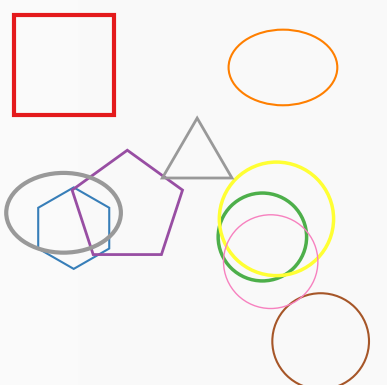[{"shape": "square", "thickness": 3, "radius": 0.65, "center": [0.166, 0.831]}, {"shape": "hexagon", "thickness": 1.5, "radius": 0.53, "center": [0.19, 0.407]}, {"shape": "circle", "thickness": 2.5, "radius": 0.57, "center": [0.677, 0.384]}, {"shape": "pentagon", "thickness": 2, "radius": 0.75, "center": [0.329, 0.46]}, {"shape": "oval", "thickness": 1.5, "radius": 0.7, "center": [0.73, 0.825]}, {"shape": "circle", "thickness": 2.5, "radius": 0.74, "center": [0.713, 0.432]}, {"shape": "circle", "thickness": 1.5, "radius": 0.62, "center": [0.828, 0.114]}, {"shape": "circle", "thickness": 1, "radius": 0.61, "center": [0.699, 0.32]}, {"shape": "triangle", "thickness": 2, "radius": 0.52, "center": [0.509, 0.59]}, {"shape": "oval", "thickness": 3, "radius": 0.74, "center": [0.164, 0.447]}]